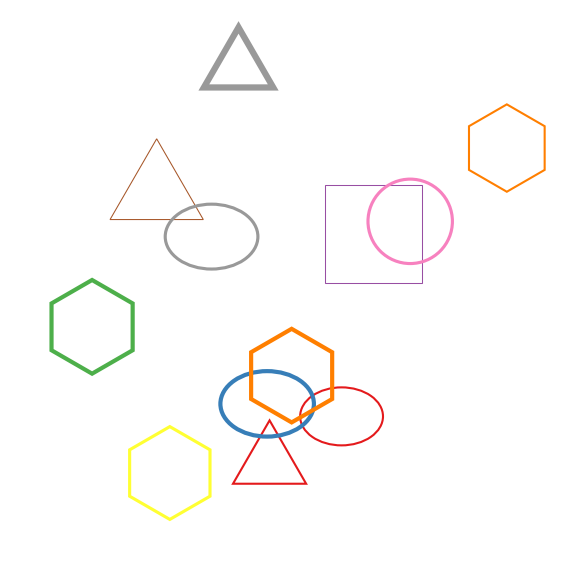[{"shape": "oval", "thickness": 1, "radius": 0.36, "center": [0.591, 0.278]}, {"shape": "triangle", "thickness": 1, "radius": 0.37, "center": [0.467, 0.198]}, {"shape": "oval", "thickness": 2, "radius": 0.4, "center": [0.463, 0.3]}, {"shape": "hexagon", "thickness": 2, "radius": 0.41, "center": [0.159, 0.433]}, {"shape": "square", "thickness": 0.5, "radius": 0.42, "center": [0.647, 0.594]}, {"shape": "hexagon", "thickness": 1, "radius": 0.38, "center": [0.878, 0.743]}, {"shape": "hexagon", "thickness": 2, "radius": 0.41, "center": [0.505, 0.349]}, {"shape": "hexagon", "thickness": 1.5, "radius": 0.4, "center": [0.294, 0.18]}, {"shape": "triangle", "thickness": 0.5, "radius": 0.47, "center": [0.271, 0.666]}, {"shape": "circle", "thickness": 1.5, "radius": 0.37, "center": [0.71, 0.616]}, {"shape": "triangle", "thickness": 3, "radius": 0.35, "center": [0.413, 0.882]}, {"shape": "oval", "thickness": 1.5, "radius": 0.4, "center": [0.366, 0.589]}]